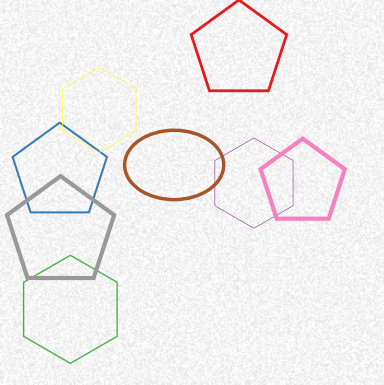[{"shape": "pentagon", "thickness": 2, "radius": 0.65, "center": [0.621, 0.87]}, {"shape": "pentagon", "thickness": 1.5, "radius": 0.64, "center": [0.155, 0.553]}, {"shape": "hexagon", "thickness": 1, "radius": 0.7, "center": [0.183, 0.197]}, {"shape": "hexagon", "thickness": 0.5, "radius": 0.59, "center": [0.66, 0.524]}, {"shape": "hexagon", "thickness": 0.5, "radius": 0.55, "center": [0.258, 0.715]}, {"shape": "oval", "thickness": 2.5, "radius": 0.64, "center": [0.452, 0.572]}, {"shape": "pentagon", "thickness": 3, "radius": 0.57, "center": [0.786, 0.525]}, {"shape": "pentagon", "thickness": 3, "radius": 0.73, "center": [0.157, 0.396]}]